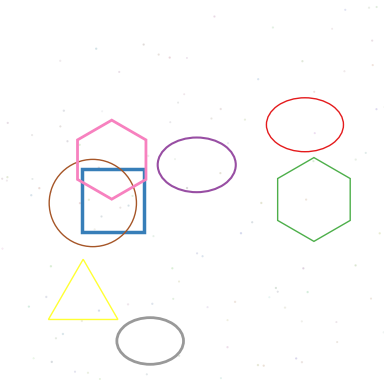[{"shape": "oval", "thickness": 1, "radius": 0.5, "center": [0.792, 0.676]}, {"shape": "square", "thickness": 2.5, "radius": 0.4, "center": [0.294, 0.479]}, {"shape": "hexagon", "thickness": 1, "radius": 0.54, "center": [0.815, 0.482]}, {"shape": "oval", "thickness": 1.5, "radius": 0.51, "center": [0.511, 0.572]}, {"shape": "triangle", "thickness": 1, "radius": 0.52, "center": [0.216, 0.222]}, {"shape": "circle", "thickness": 1, "radius": 0.57, "center": [0.241, 0.473]}, {"shape": "hexagon", "thickness": 2, "radius": 0.51, "center": [0.29, 0.585]}, {"shape": "oval", "thickness": 2, "radius": 0.43, "center": [0.39, 0.114]}]